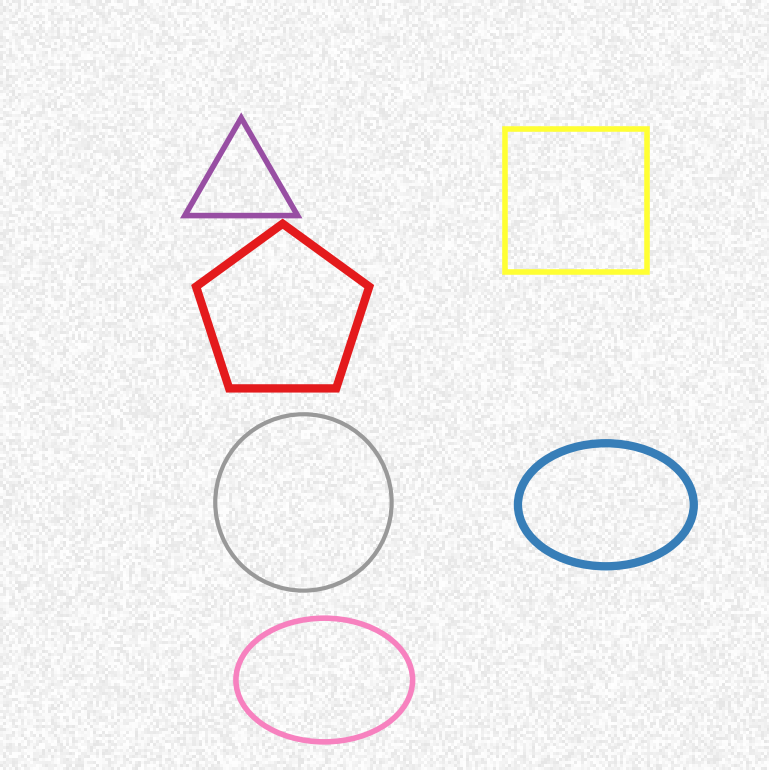[{"shape": "pentagon", "thickness": 3, "radius": 0.59, "center": [0.367, 0.591]}, {"shape": "oval", "thickness": 3, "radius": 0.57, "center": [0.787, 0.344]}, {"shape": "triangle", "thickness": 2, "radius": 0.42, "center": [0.313, 0.762]}, {"shape": "square", "thickness": 2, "radius": 0.46, "center": [0.748, 0.74]}, {"shape": "oval", "thickness": 2, "radius": 0.57, "center": [0.421, 0.117]}, {"shape": "circle", "thickness": 1.5, "radius": 0.57, "center": [0.394, 0.347]}]